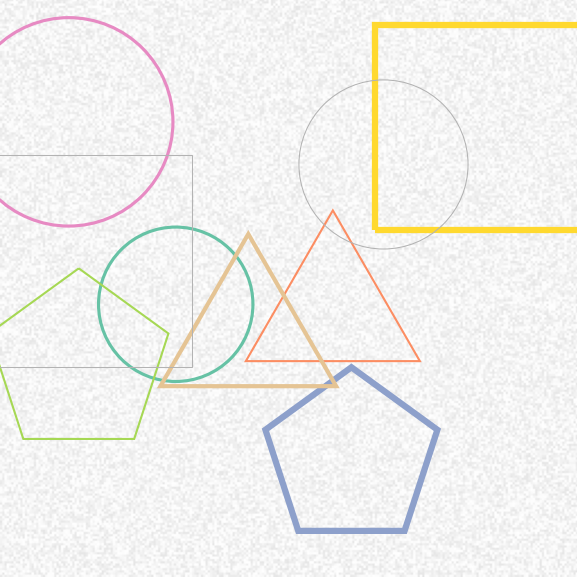[{"shape": "circle", "thickness": 1.5, "radius": 0.67, "center": [0.304, 0.472]}, {"shape": "triangle", "thickness": 1, "radius": 0.87, "center": [0.576, 0.461]}, {"shape": "pentagon", "thickness": 3, "radius": 0.78, "center": [0.609, 0.207]}, {"shape": "circle", "thickness": 1.5, "radius": 0.9, "center": [0.119, 0.788]}, {"shape": "pentagon", "thickness": 1, "radius": 0.82, "center": [0.136, 0.371]}, {"shape": "square", "thickness": 3, "radius": 0.89, "center": [0.827, 0.778]}, {"shape": "triangle", "thickness": 2, "radius": 0.88, "center": [0.43, 0.418]}, {"shape": "circle", "thickness": 0.5, "radius": 0.73, "center": [0.664, 0.714]}, {"shape": "square", "thickness": 0.5, "radius": 0.92, "center": [0.149, 0.548]}]